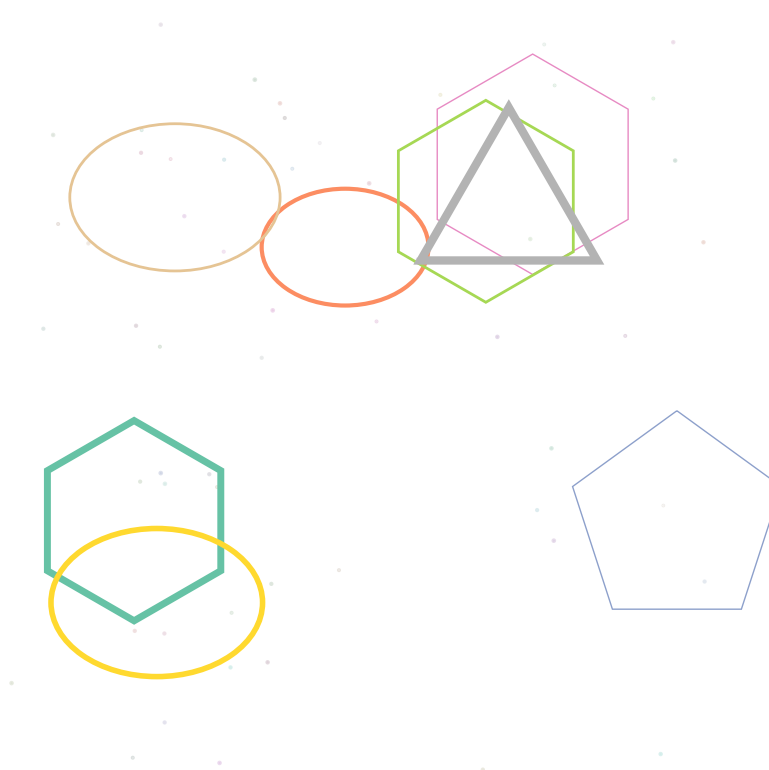[{"shape": "hexagon", "thickness": 2.5, "radius": 0.65, "center": [0.174, 0.324]}, {"shape": "oval", "thickness": 1.5, "radius": 0.54, "center": [0.448, 0.679]}, {"shape": "pentagon", "thickness": 0.5, "radius": 0.71, "center": [0.879, 0.324]}, {"shape": "hexagon", "thickness": 0.5, "radius": 0.72, "center": [0.692, 0.787]}, {"shape": "hexagon", "thickness": 1, "radius": 0.66, "center": [0.631, 0.739]}, {"shape": "oval", "thickness": 2, "radius": 0.69, "center": [0.204, 0.217]}, {"shape": "oval", "thickness": 1, "radius": 0.68, "center": [0.227, 0.744]}, {"shape": "triangle", "thickness": 3, "radius": 0.66, "center": [0.661, 0.728]}]